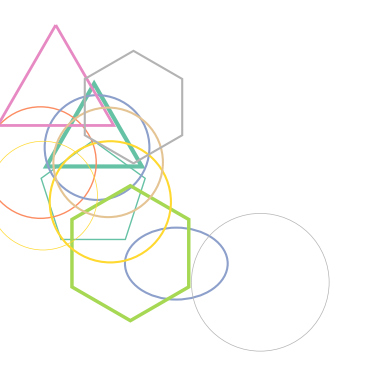[{"shape": "pentagon", "thickness": 1, "radius": 0.71, "center": [0.242, 0.493]}, {"shape": "triangle", "thickness": 3, "radius": 0.72, "center": [0.244, 0.639]}, {"shape": "circle", "thickness": 1, "radius": 0.72, "center": [0.105, 0.578]}, {"shape": "circle", "thickness": 1.5, "radius": 0.68, "center": [0.252, 0.617]}, {"shape": "oval", "thickness": 1.5, "radius": 0.67, "center": [0.458, 0.315]}, {"shape": "triangle", "thickness": 2, "radius": 0.87, "center": [0.145, 0.761]}, {"shape": "hexagon", "thickness": 2.5, "radius": 0.88, "center": [0.339, 0.342]}, {"shape": "circle", "thickness": 1.5, "radius": 0.79, "center": [0.287, 0.476]}, {"shape": "circle", "thickness": 0.5, "radius": 0.71, "center": [0.112, 0.492]}, {"shape": "circle", "thickness": 1.5, "radius": 0.71, "center": [0.281, 0.578]}, {"shape": "circle", "thickness": 0.5, "radius": 0.89, "center": [0.676, 0.267]}, {"shape": "hexagon", "thickness": 1.5, "radius": 0.73, "center": [0.347, 0.722]}]